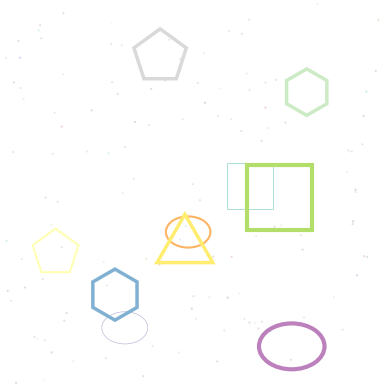[{"shape": "square", "thickness": 0.5, "radius": 0.3, "center": [0.649, 0.517]}, {"shape": "pentagon", "thickness": 1.5, "radius": 0.31, "center": [0.144, 0.344]}, {"shape": "oval", "thickness": 0.5, "radius": 0.3, "center": [0.324, 0.148]}, {"shape": "hexagon", "thickness": 2.5, "radius": 0.33, "center": [0.299, 0.235]}, {"shape": "oval", "thickness": 1.5, "radius": 0.29, "center": [0.489, 0.397]}, {"shape": "square", "thickness": 3, "radius": 0.42, "center": [0.726, 0.486]}, {"shape": "pentagon", "thickness": 2.5, "radius": 0.36, "center": [0.416, 0.853]}, {"shape": "oval", "thickness": 3, "radius": 0.43, "center": [0.758, 0.1]}, {"shape": "hexagon", "thickness": 2.5, "radius": 0.3, "center": [0.797, 0.761]}, {"shape": "triangle", "thickness": 2.5, "radius": 0.42, "center": [0.48, 0.36]}]